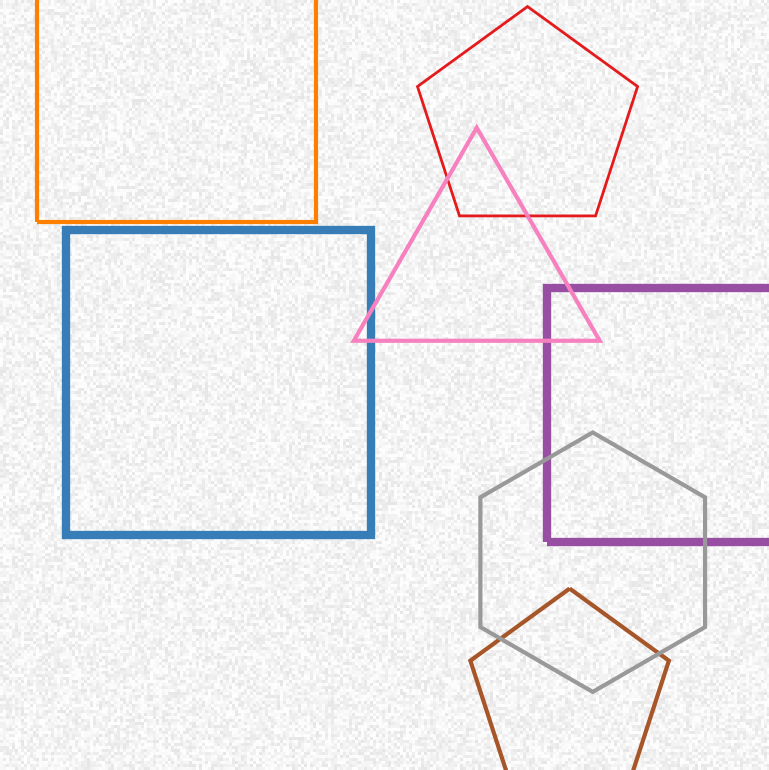[{"shape": "pentagon", "thickness": 1, "radius": 0.75, "center": [0.685, 0.841]}, {"shape": "square", "thickness": 3, "radius": 0.99, "center": [0.284, 0.504]}, {"shape": "square", "thickness": 3, "radius": 0.82, "center": [0.875, 0.461]}, {"shape": "square", "thickness": 1.5, "radius": 0.9, "center": [0.229, 0.893]}, {"shape": "pentagon", "thickness": 1.5, "radius": 0.68, "center": [0.74, 0.1]}, {"shape": "triangle", "thickness": 1.5, "radius": 0.92, "center": [0.619, 0.65]}, {"shape": "hexagon", "thickness": 1.5, "radius": 0.84, "center": [0.77, 0.27]}]